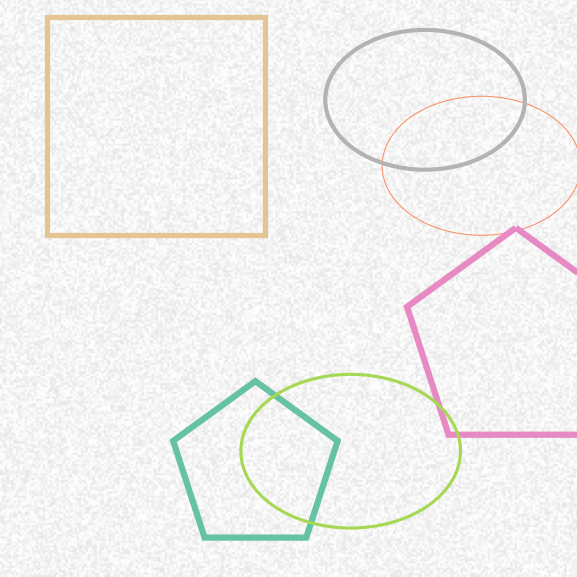[{"shape": "pentagon", "thickness": 3, "radius": 0.75, "center": [0.442, 0.189]}, {"shape": "oval", "thickness": 0.5, "radius": 0.86, "center": [0.834, 0.712]}, {"shape": "pentagon", "thickness": 3, "radius": 0.99, "center": [0.893, 0.407]}, {"shape": "oval", "thickness": 1.5, "radius": 0.95, "center": [0.607, 0.218]}, {"shape": "square", "thickness": 2.5, "radius": 0.94, "center": [0.27, 0.781]}, {"shape": "oval", "thickness": 2, "radius": 0.86, "center": [0.736, 0.826]}]